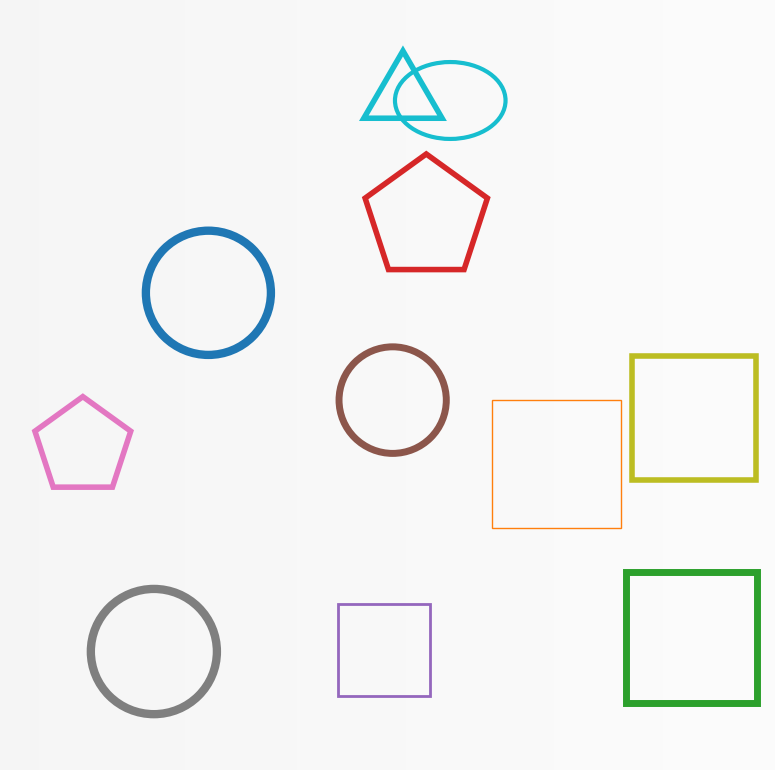[{"shape": "circle", "thickness": 3, "radius": 0.4, "center": [0.269, 0.62]}, {"shape": "square", "thickness": 0.5, "radius": 0.42, "center": [0.718, 0.398]}, {"shape": "square", "thickness": 2.5, "radius": 0.42, "center": [0.892, 0.172]}, {"shape": "pentagon", "thickness": 2, "radius": 0.41, "center": [0.55, 0.717]}, {"shape": "square", "thickness": 1, "radius": 0.3, "center": [0.496, 0.156]}, {"shape": "circle", "thickness": 2.5, "radius": 0.35, "center": [0.507, 0.48]}, {"shape": "pentagon", "thickness": 2, "radius": 0.32, "center": [0.107, 0.42]}, {"shape": "circle", "thickness": 3, "radius": 0.41, "center": [0.199, 0.154]}, {"shape": "square", "thickness": 2, "radius": 0.4, "center": [0.896, 0.457]}, {"shape": "triangle", "thickness": 2, "radius": 0.29, "center": [0.52, 0.876]}, {"shape": "oval", "thickness": 1.5, "radius": 0.36, "center": [0.581, 0.869]}]